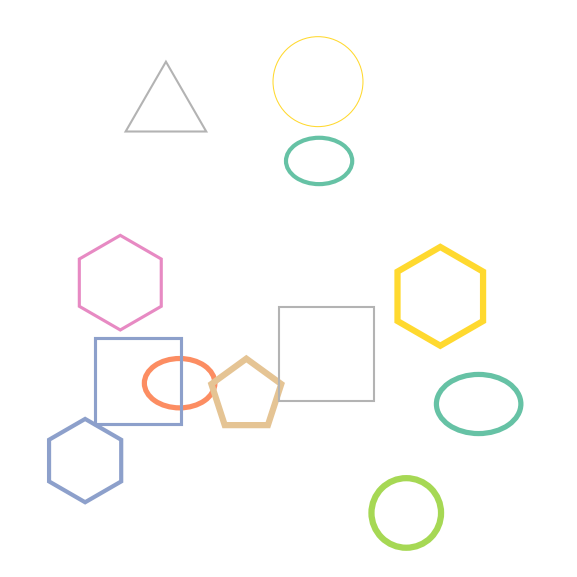[{"shape": "oval", "thickness": 2.5, "radius": 0.37, "center": [0.829, 0.3]}, {"shape": "oval", "thickness": 2, "radius": 0.29, "center": [0.553, 0.72]}, {"shape": "oval", "thickness": 2.5, "radius": 0.31, "center": [0.311, 0.336]}, {"shape": "hexagon", "thickness": 2, "radius": 0.36, "center": [0.147, 0.202]}, {"shape": "square", "thickness": 1.5, "radius": 0.37, "center": [0.239, 0.339]}, {"shape": "hexagon", "thickness": 1.5, "radius": 0.41, "center": [0.208, 0.51]}, {"shape": "circle", "thickness": 3, "radius": 0.3, "center": [0.703, 0.111]}, {"shape": "hexagon", "thickness": 3, "radius": 0.43, "center": [0.762, 0.486]}, {"shape": "circle", "thickness": 0.5, "radius": 0.39, "center": [0.551, 0.858]}, {"shape": "pentagon", "thickness": 3, "radius": 0.32, "center": [0.427, 0.314]}, {"shape": "square", "thickness": 1, "radius": 0.41, "center": [0.565, 0.386]}, {"shape": "triangle", "thickness": 1, "radius": 0.4, "center": [0.287, 0.812]}]